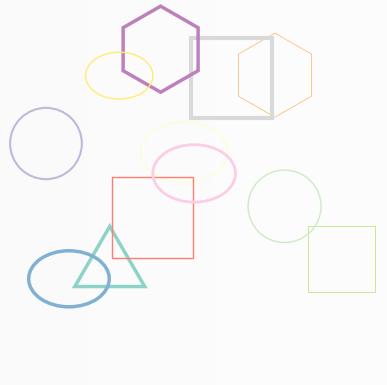[{"shape": "triangle", "thickness": 2.5, "radius": 0.52, "center": [0.283, 0.308]}, {"shape": "oval", "thickness": 0.5, "radius": 0.56, "center": [0.475, 0.605]}, {"shape": "circle", "thickness": 1.5, "radius": 0.46, "center": [0.119, 0.627]}, {"shape": "square", "thickness": 1, "radius": 0.52, "center": [0.394, 0.435]}, {"shape": "oval", "thickness": 2.5, "radius": 0.52, "center": [0.178, 0.276]}, {"shape": "hexagon", "thickness": 0.5, "radius": 0.55, "center": [0.71, 0.805]}, {"shape": "square", "thickness": 0.5, "radius": 0.43, "center": [0.881, 0.328]}, {"shape": "oval", "thickness": 2, "radius": 0.53, "center": [0.501, 0.55]}, {"shape": "square", "thickness": 3, "radius": 0.52, "center": [0.597, 0.797]}, {"shape": "hexagon", "thickness": 2.5, "radius": 0.56, "center": [0.414, 0.872]}, {"shape": "circle", "thickness": 1, "radius": 0.47, "center": [0.734, 0.464]}, {"shape": "oval", "thickness": 1, "radius": 0.43, "center": [0.308, 0.804]}]